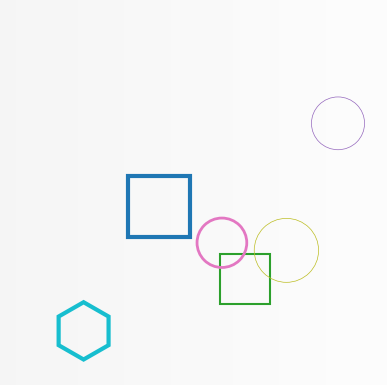[{"shape": "square", "thickness": 3, "radius": 0.4, "center": [0.41, 0.463]}, {"shape": "square", "thickness": 1.5, "radius": 0.32, "center": [0.633, 0.276]}, {"shape": "circle", "thickness": 0.5, "radius": 0.34, "center": [0.872, 0.68]}, {"shape": "circle", "thickness": 2, "radius": 0.32, "center": [0.573, 0.369]}, {"shape": "circle", "thickness": 0.5, "radius": 0.42, "center": [0.739, 0.35]}, {"shape": "hexagon", "thickness": 3, "radius": 0.37, "center": [0.216, 0.141]}]